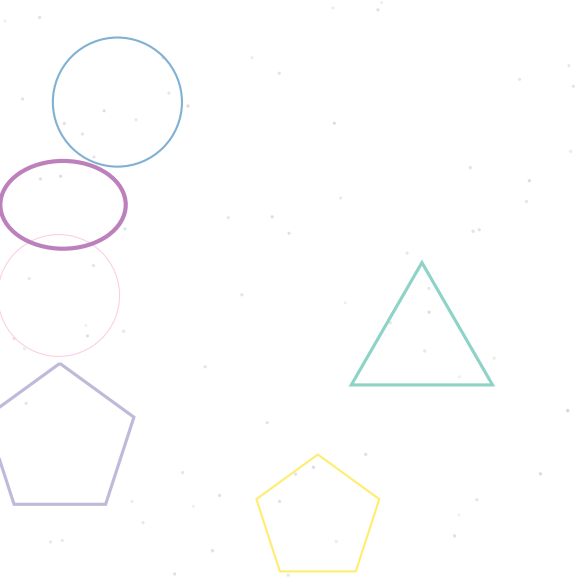[{"shape": "triangle", "thickness": 1.5, "radius": 0.71, "center": [0.731, 0.403]}, {"shape": "pentagon", "thickness": 1.5, "radius": 0.67, "center": [0.104, 0.235]}, {"shape": "circle", "thickness": 1, "radius": 0.56, "center": [0.203, 0.822]}, {"shape": "circle", "thickness": 0.5, "radius": 0.53, "center": [0.102, 0.487]}, {"shape": "oval", "thickness": 2, "radius": 0.54, "center": [0.109, 0.644]}, {"shape": "pentagon", "thickness": 1, "radius": 0.56, "center": [0.55, 0.1]}]